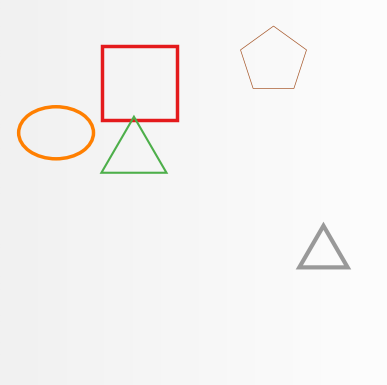[{"shape": "square", "thickness": 2.5, "radius": 0.48, "center": [0.36, 0.785]}, {"shape": "triangle", "thickness": 1.5, "radius": 0.48, "center": [0.346, 0.6]}, {"shape": "oval", "thickness": 2.5, "radius": 0.48, "center": [0.145, 0.655]}, {"shape": "pentagon", "thickness": 0.5, "radius": 0.45, "center": [0.706, 0.843]}, {"shape": "triangle", "thickness": 3, "radius": 0.36, "center": [0.835, 0.342]}]